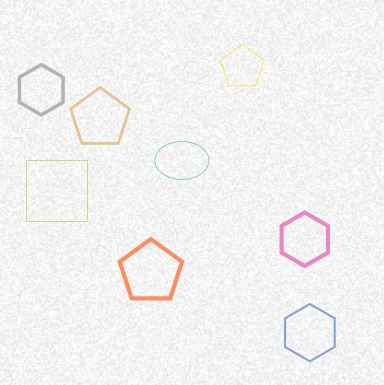[{"shape": "oval", "thickness": 0.5, "radius": 0.35, "center": [0.472, 0.583]}, {"shape": "pentagon", "thickness": 3, "radius": 0.43, "center": [0.392, 0.294]}, {"shape": "hexagon", "thickness": 1.5, "radius": 0.37, "center": [0.805, 0.136]}, {"shape": "hexagon", "thickness": 3, "radius": 0.35, "center": [0.792, 0.379]}, {"shape": "square", "thickness": 0.5, "radius": 0.4, "center": [0.147, 0.505]}, {"shape": "pentagon", "thickness": 0.5, "radius": 0.3, "center": [0.629, 0.825]}, {"shape": "pentagon", "thickness": 2, "radius": 0.4, "center": [0.26, 0.692]}, {"shape": "hexagon", "thickness": 2.5, "radius": 0.33, "center": [0.107, 0.767]}]